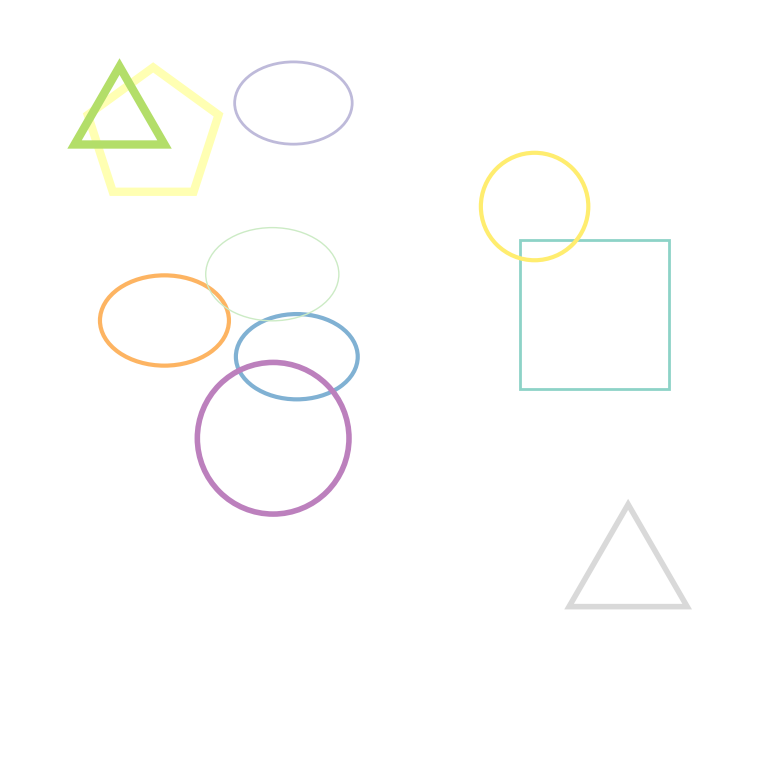[{"shape": "square", "thickness": 1, "radius": 0.48, "center": [0.772, 0.592]}, {"shape": "pentagon", "thickness": 3, "radius": 0.45, "center": [0.199, 0.823]}, {"shape": "oval", "thickness": 1, "radius": 0.38, "center": [0.381, 0.866]}, {"shape": "oval", "thickness": 1.5, "radius": 0.4, "center": [0.385, 0.537]}, {"shape": "oval", "thickness": 1.5, "radius": 0.42, "center": [0.214, 0.584]}, {"shape": "triangle", "thickness": 3, "radius": 0.34, "center": [0.155, 0.846]}, {"shape": "triangle", "thickness": 2, "radius": 0.44, "center": [0.816, 0.256]}, {"shape": "circle", "thickness": 2, "radius": 0.49, "center": [0.355, 0.431]}, {"shape": "oval", "thickness": 0.5, "radius": 0.43, "center": [0.354, 0.644]}, {"shape": "circle", "thickness": 1.5, "radius": 0.35, "center": [0.694, 0.732]}]